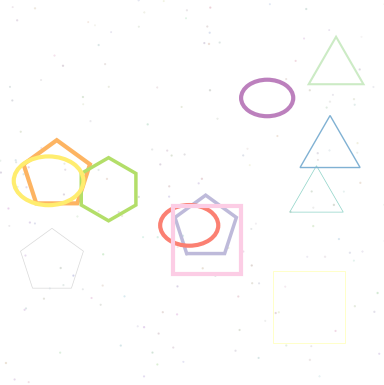[{"shape": "triangle", "thickness": 0.5, "radius": 0.4, "center": [0.822, 0.489]}, {"shape": "square", "thickness": 0.5, "radius": 0.47, "center": [0.802, 0.203]}, {"shape": "pentagon", "thickness": 2.5, "radius": 0.42, "center": [0.534, 0.409]}, {"shape": "oval", "thickness": 3, "radius": 0.38, "center": [0.491, 0.415]}, {"shape": "triangle", "thickness": 1, "radius": 0.45, "center": [0.857, 0.61]}, {"shape": "pentagon", "thickness": 3, "radius": 0.45, "center": [0.147, 0.545]}, {"shape": "hexagon", "thickness": 2.5, "radius": 0.41, "center": [0.282, 0.508]}, {"shape": "square", "thickness": 3, "radius": 0.44, "center": [0.536, 0.376]}, {"shape": "pentagon", "thickness": 0.5, "radius": 0.43, "center": [0.135, 0.321]}, {"shape": "oval", "thickness": 3, "radius": 0.34, "center": [0.694, 0.746]}, {"shape": "triangle", "thickness": 1.5, "radius": 0.41, "center": [0.873, 0.822]}, {"shape": "oval", "thickness": 3, "radius": 0.45, "center": [0.126, 0.53]}]